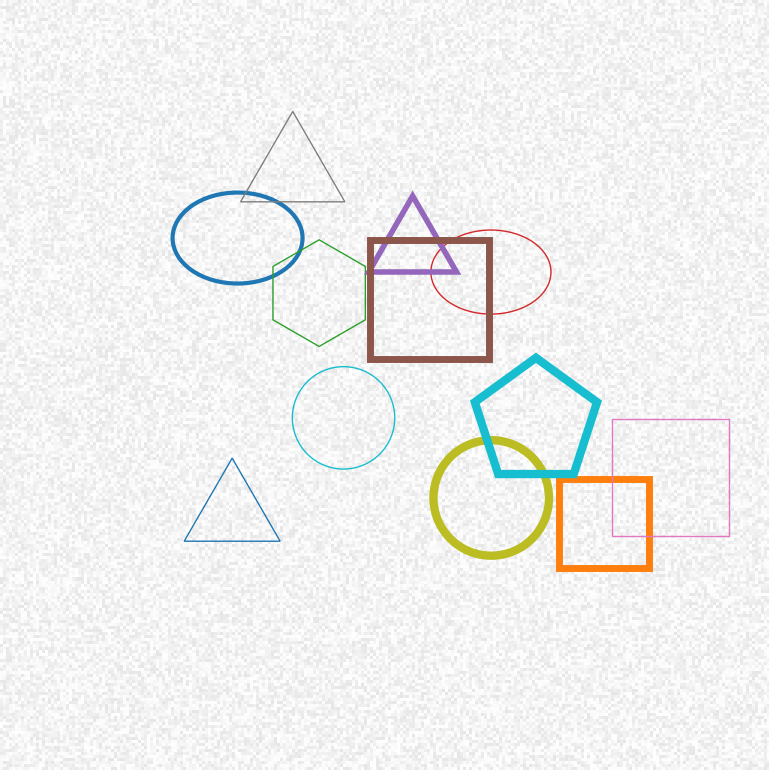[{"shape": "triangle", "thickness": 0.5, "radius": 0.36, "center": [0.302, 0.333]}, {"shape": "oval", "thickness": 1.5, "radius": 0.42, "center": [0.309, 0.691]}, {"shape": "square", "thickness": 2.5, "radius": 0.29, "center": [0.785, 0.32]}, {"shape": "hexagon", "thickness": 0.5, "radius": 0.35, "center": [0.414, 0.619]}, {"shape": "oval", "thickness": 0.5, "radius": 0.39, "center": [0.638, 0.647]}, {"shape": "triangle", "thickness": 2, "radius": 0.33, "center": [0.536, 0.68]}, {"shape": "square", "thickness": 2.5, "radius": 0.39, "center": [0.558, 0.611]}, {"shape": "square", "thickness": 0.5, "radius": 0.38, "center": [0.871, 0.38]}, {"shape": "triangle", "thickness": 0.5, "radius": 0.39, "center": [0.38, 0.777]}, {"shape": "circle", "thickness": 3, "radius": 0.38, "center": [0.638, 0.353]}, {"shape": "pentagon", "thickness": 3, "radius": 0.42, "center": [0.696, 0.452]}, {"shape": "circle", "thickness": 0.5, "radius": 0.33, "center": [0.446, 0.457]}]